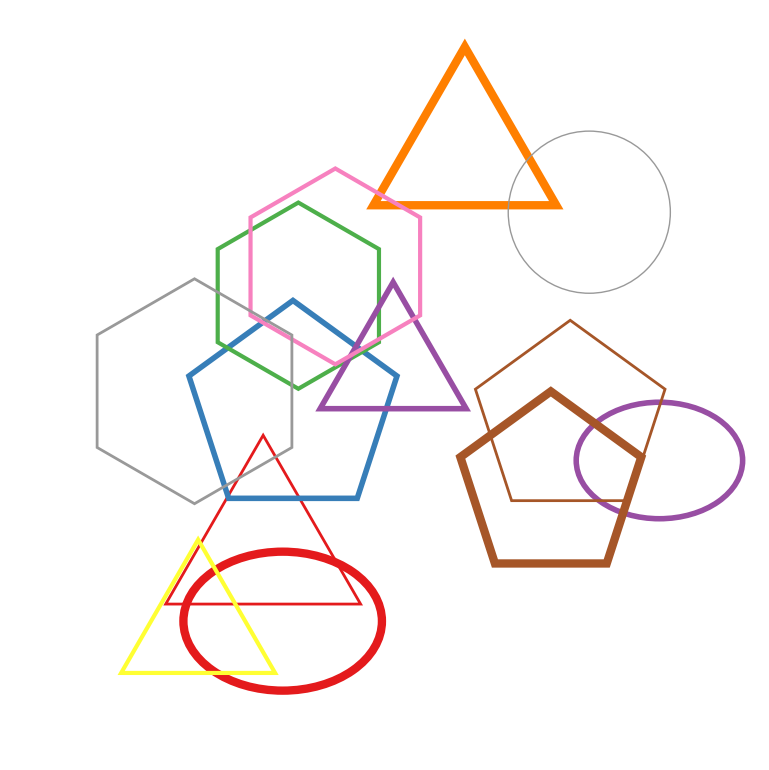[{"shape": "triangle", "thickness": 1, "radius": 0.73, "center": [0.342, 0.289]}, {"shape": "oval", "thickness": 3, "radius": 0.64, "center": [0.367, 0.193]}, {"shape": "pentagon", "thickness": 2, "radius": 0.71, "center": [0.38, 0.468]}, {"shape": "hexagon", "thickness": 1.5, "radius": 0.6, "center": [0.387, 0.616]}, {"shape": "oval", "thickness": 2, "radius": 0.54, "center": [0.856, 0.402]}, {"shape": "triangle", "thickness": 2, "radius": 0.55, "center": [0.511, 0.524]}, {"shape": "triangle", "thickness": 3, "radius": 0.69, "center": [0.604, 0.802]}, {"shape": "triangle", "thickness": 1.5, "radius": 0.58, "center": [0.257, 0.184]}, {"shape": "pentagon", "thickness": 3, "radius": 0.62, "center": [0.715, 0.368]}, {"shape": "pentagon", "thickness": 1, "radius": 0.65, "center": [0.741, 0.455]}, {"shape": "hexagon", "thickness": 1.5, "radius": 0.64, "center": [0.435, 0.654]}, {"shape": "circle", "thickness": 0.5, "radius": 0.53, "center": [0.765, 0.724]}, {"shape": "hexagon", "thickness": 1, "radius": 0.73, "center": [0.253, 0.492]}]